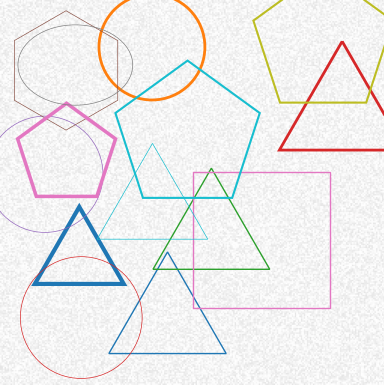[{"shape": "triangle", "thickness": 1, "radius": 0.88, "center": [0.435, 0.17]}, {"shape": "triangle", "thickness": 3, "radius": 0.67, "center": [0.206, 0.329]}, {"shape": "circle", "thickness": 2, "radius": 0.69, "center": [0.395, 0.878]}, {"shape": "triangle", "thickness": 1, "radius": 0.88, "center": [0.549, 0.388]}, {"shape": "triangle", "thickness": 2, "radius": 0.94, "center": [0.889, 0.704]}, {"shape": "circle", "thickness": 0.5, "radius": 0.79, "center": [0.211, 0.175]}, {"shape": "circle", "thickness": 0.5, "radius": 0.76, "center": [0.117, 0.547]}, {"shape": "hexagon", "thickness": 0.5, "radius": 0.78, "center": [0.172, 0.817]}, {"shape": "square", "thickness": 1, "radius": 0.89, "center": [0.68, 0.376]}, {"shape": "pentagon", "thickness": 2.5, "radius": 0.67, "center": [0.173, 0.598]}, {"shape": "oval", "thickness": 0.5, "radius": 0.75, "center": [0.196, 0.831]}, {"shape": "pentagon", "thickness": 1.5, "radius": 0.95, "center": [0.839, 0.888]}, {"shape": "pentagon", "thickness": 1.5, "radius": 0.99, "center": [0.487, 0.645]}, {"shape": "triangle", "thickness": 0.5, "radius": 0.83, "center": [0.396, 0.462]}]